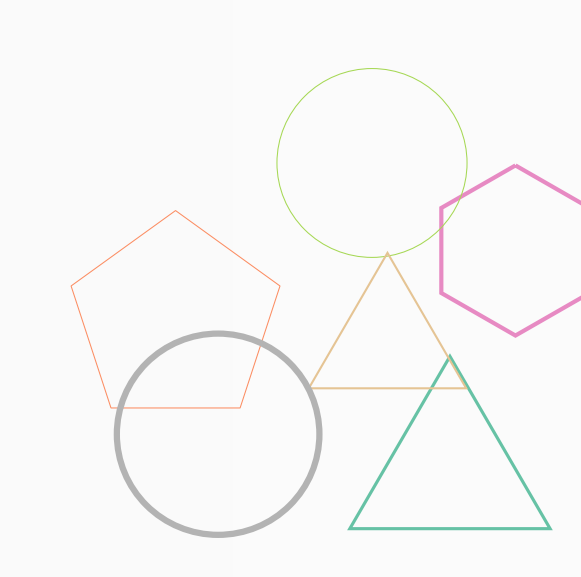[{"shape": "triangle", "thickness": 1.5, "radius": 0.99, "center": [0.774, 0.183]}, {"shape": "pentagon", "thickness": 0.5, "radius": 0.94, "center": [0.302, 0.446]}, {"shape": "hexagon", "thickness": 2, "radius": 0.74, "center": [0.887, 0.565]}, {"shape": "circle", "thickness": 0.5, "radius": 0.82, "center": [0.64, 0.717]}, {"shape": "triangle", "thickness": 1, "radius": 0.78, "center": [0.667, 0.405]}, {"shape": "circle", "thickness": 3, "radius": 0.87, "center": [0.375, 0.247]}]